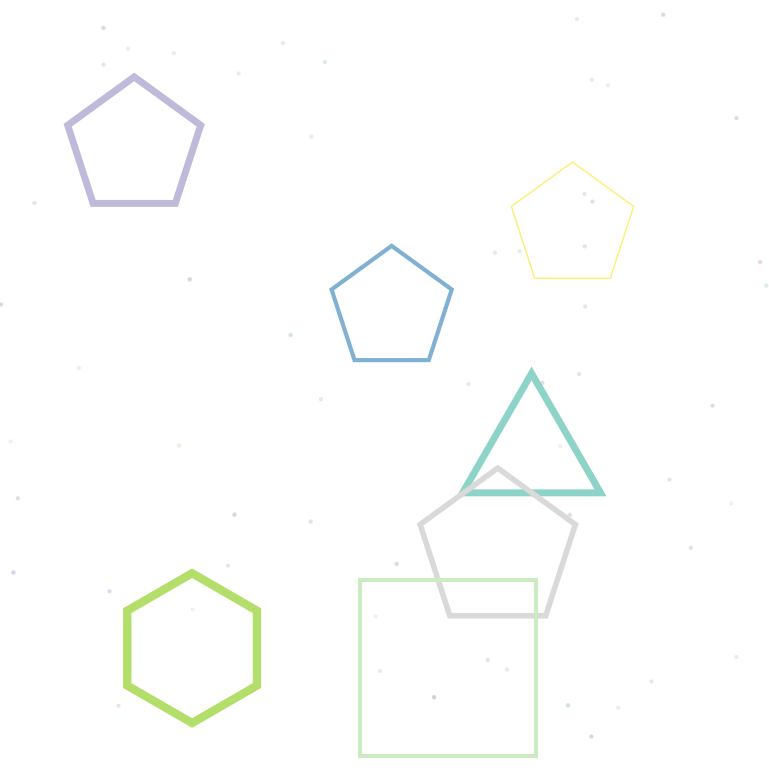[{"shape": "triangle", "thickness": 2.5, "radius": 0.52, "center": [0.69, 0.412]}, {"shape": "pentagon", "thickness": 2.5, "radius": 0.45, "center": [0.174, 0.809]}, {"shape": "pentagon", "thickness": 1.5, "radius": 0.41, "center": [0.509, 0.599]}, {"shape": "hexagon", "thickness": 3, "radius": 0.49, "center": [0.249, 0.158]}, {"shape": "pentagon", "thickness": 2, "radius": 0.53, "center": [0.646, 0.286]}, {"shape": "square", "thickness": 1.5, "radius": 0.57, "center": [0.581, 0.132]}, {"shape": "pentagon", "thickness": 0.5, "radius": 0.42, "center": [0.743, 0.706]}]